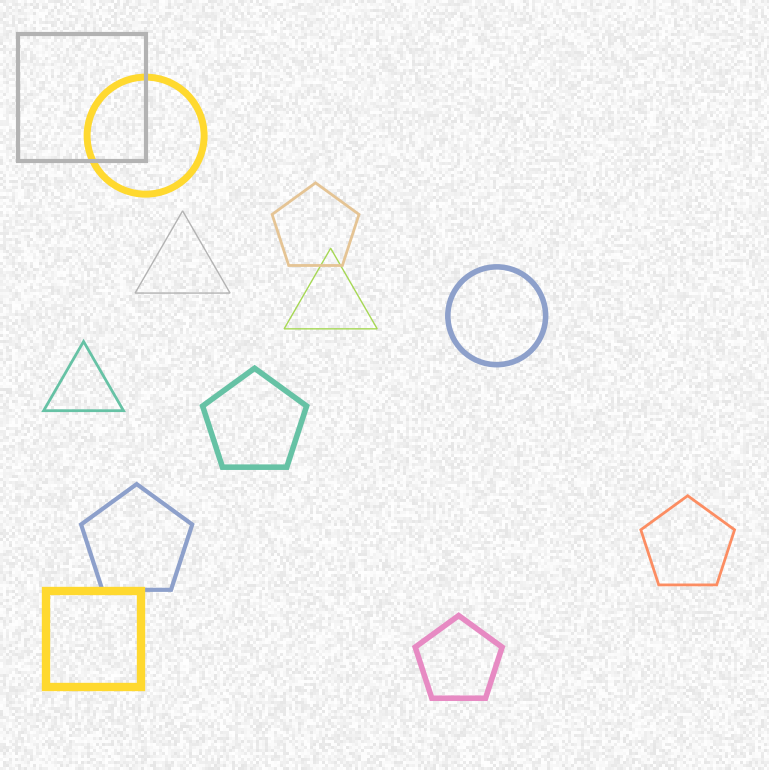[{"shape": "triangle", "thickness": 1, "radius": 0.3, "center": [0.109, 0.497]}, {"shape": "pentagon", "thickness": 2, "radius": 0.36, "center": [0.331, 0.451]}, {"shape": "pentagon", "thickness": 1, "radius": 0.32, "center": [0.893, 0.292]}, {"shape": "circle", "thickness": 2, "radius": 0.32, "center": [0.645, 0.59]}, {"shape": "pentagon", "thickness": 1.5, "radius": 0.38, "center": [0.177, 0.295]}, {"shape": "pentagon", "thickness": 2, "radius": 0.3, "center": [0.596, 0.141]}, {"shape": "triangle", "thickness": 0.5, "radius": 0.35, "center": [0.429, 0.608]}, {"shape": "circle", "thickness": 2.5, "radius": 0.38, "center": [0.189, 0.824]}, {"shape": "square", "thickness": 3, "radius": 0.31, "center": [0.121, 0.17]}, {"shape": "pentagon", "thickness": 1, "radius": 0.3, "center": [0.41, 0.703]}, {"shape": "triangle", "thickness": 0.5, "radius": 0.36, "center": [0.237, 0.655]}, {"shape": "square", "thickness": 1.5, "radius": 0.41, "center": [0.107, 0.874]}]